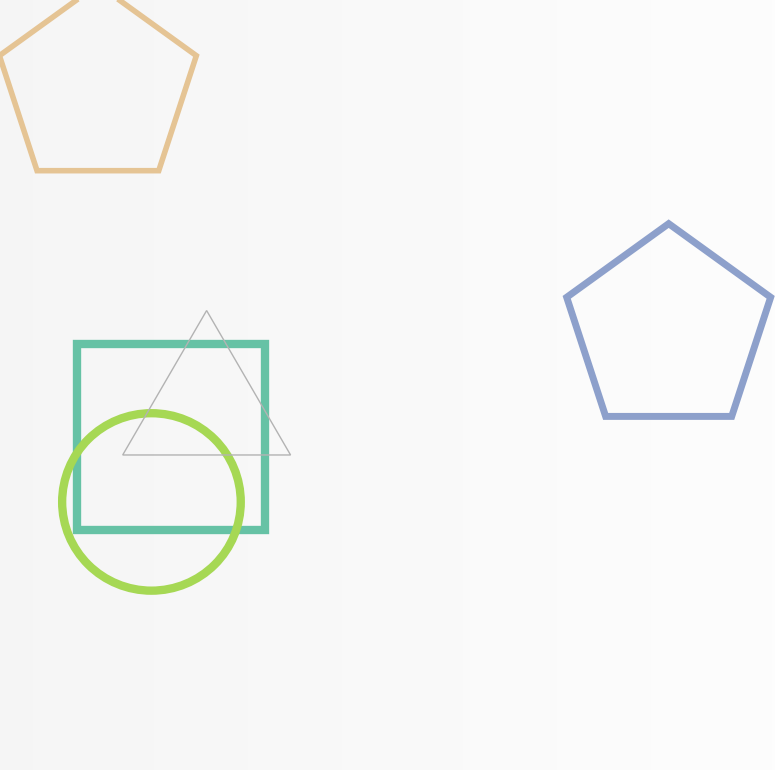[{"shape": "square", "thickness": 3, "radius": 0.61, "center": [0.221, 0.433]}, {"shape": "pentagon", "thickness": 2.5, "radius": 0.69, "center": [0.863, 0.571]}, {"shape": "circle", "thickness": 3, "radius": 0.58, "center": [0.195, 0.348]}, {"shape": "pentagon", "thickness": 2, "radius": 0.67, "center": [0.126, 0.886]}, {"shape": "triangle", "thickness": 0.5, "radius": 0.63, "center": [0.267, 0.472]}]